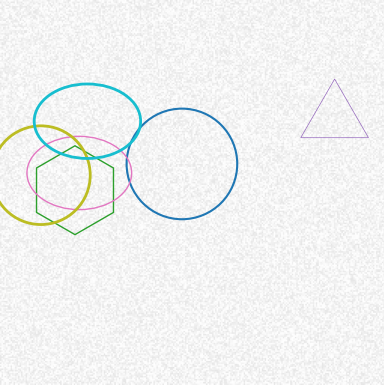[{"shape": "circle", "thickness": 1.5, "radius": 0.72, "center": [0.473, 0.574]}, {"shape": "hexagon", "thickness": 1, "radius": 0.58, "center": [0.195, 0.506]}, {"shape": "triangle", "thickness": 0.5, "radius": 0.51, "center": [0.869, 0.693]}, {"shape": "oval", "thickness": 1, "radius": 0.68, "center": [0.206, 0.551]}, {"shape": "circle", "thickness": 2, "radius": 0.64, "center": [0.106, 0.545]}, {"shape": "oval", "thickness": 2, "radius": 0.69, "center": [0.227, 0.685]}]